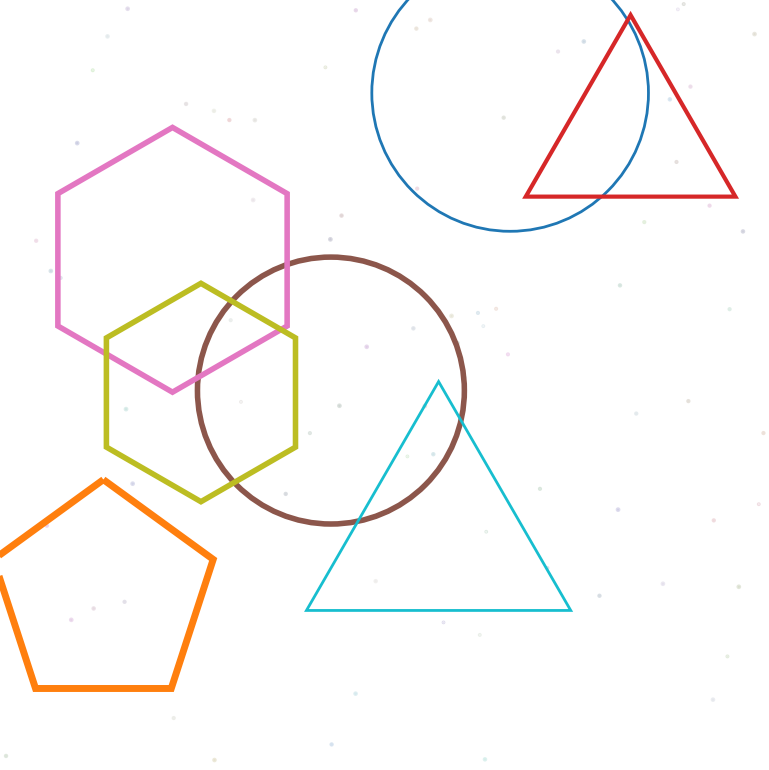[{"shape": "circle", "thickness": 1, "radius": 0.9, "center": [0.663, 0.879]}, {"shape": "pentagon", "thickness": 2.5, "radius": 0.75, "center": [0.134, 0.227]}, {"shape": "triangle", "thickness": 1.5, "radius": 0.79, "center": [0.819, 0.823]}, {"shape": "circle", "thickness": 2, "radius": 0.87, "center": [0.43, 0.493]}, {"shape": "hexagon", "thickness": 2, "radius": 0.86, "center": [0.224, 0.663]}, {"shape": "hexagon", "thickness": 2, "radius": 0.71, "center": [0.261, 0.49]}, {"shape": "triangle", "thickness": 1, "radius": 0.99, "center": [0.57, 0.306]}]